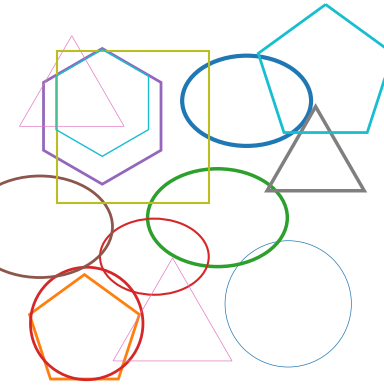[{"shape": "circle", "thickness": 0.5, "radius": 0.82, "center": [0.749, 0.211]}, {"shape": "oval", "thickness": 3, "radius": 0.84, "center": [0.641, 0.738]}, {"shape": "pentagon", "thickness": 2, "radius": 0.75, "center": [0.219, 0.137]}, {"shape": "oval", "thickness": 2.5, "radius": 0.91, "center": [0.565, 0.435]}, {"shape": "circle", "thickness": 2, "radius": 0.73, "center": [0.225, 0.16]}, {"shape": "oval", "thickness": 1.5, "radius": 0.71, "center": [0.401, 0.333]}, {"shape": "hexagon", "thickness": 2, "radius": 0.88, "center": [0.266, 0.698]}, {"shape": "oval", "thickness": 2, "radius": 0.94, "center": [0.104, 0.411]}, {"shape": "triangle", "thickness": 0.5, "radius": 0.78, "center": [0.186, 0.75]}, {"shape": "triangle", "thickness": 0.5, "radius": 0.89, "center": [0.448, 0.152]}, {"shape": "triangle", "thickness": 2.5, "radius": 0.73, "center": [0.82, 0.577]}, {"shape": "square", "thickness": 1.5, "radius": 0.99, "center": [0.345, 0.671]}, {"shape": "hexagon", "thickness": 1, "radius": 0.69, "center": [0.266, 0.733]}, {"shape": "pentagon", "thickness": 2, "radius": 0.92, "center": [0.846, 0.804]}]